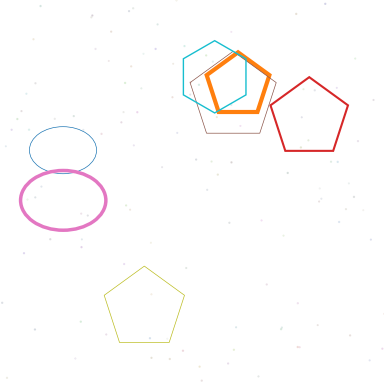[{"shape": "oval", "thickness": 0.5, "radius": 0.44, "center": [0.164, 0.61]}, {"shape": "pentagon", "thickness": 3, "radius": 0.43, "center": [0.618, 0.778]}, {"shape": "pentagon", "thickness": 1.5, "radius": 0.53, "center": [0.803, 0.694]}, {"shape": "pentagon", "thickness": 0.5, "radius": 0.59, "center": [0.606, 0.749]}, {"shape": "oval", "thickness": 2.5, "radius": 0.55, "center": [0.164, 0.48]}, {"shape": "pentagon", "thickness": 0.5, "radius": 0.55, "center": [0.375, 0.199]}, {"shape": "hexagon", "thickness": 1, "radius": 0.47, "center": [0.558, 0.8]}]